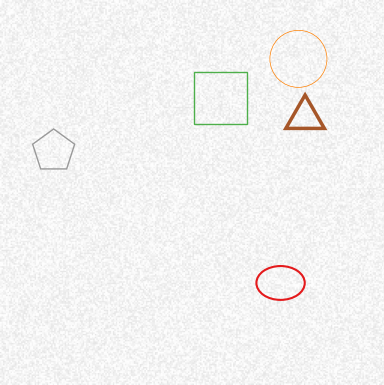[{"shape": "oval", "thickness": 1.5, "radius": 0.31, "center": [0.729, 0.265]}, {"shape": "square", "thickness": 1, "radius": 0.34, "center": [0.572, 0.745]}, {"shape": "circle", "thickness": 0.5, "radius": 0.37, "center": [0.775, 0.847]}, {"shape": "triangle", "thickness": 2.5, "radius": 0.29, "center": [0.792, 0.695]}, {"shape": "pentagon", "thickness": 1, "radius": 0.29, "center": [0.139, 0.608]}]